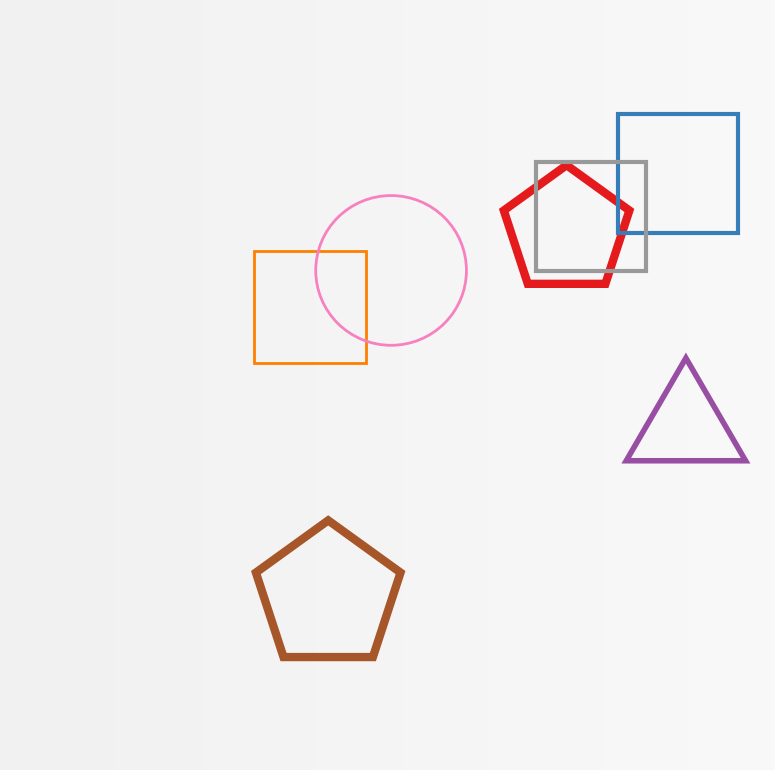[{"shape": "pentagon", "thickness": 3, "radius": 0.43, "center": [0.731, 0.7]}, {"shape": "square", "thickness": 1.5, "radius": 0.39, "center": [0.875, 0.775]}, {"shape": "triangle", "thickness": 2, "radius": 0.44, "center": [0.885, 0.446]}, {"shape": "square", "thickness": 1, "radius": 0.36, "center": [0.4, 0.601]}, {"shape": "pentagon", "thickness": 3, "radius": 0.49, "center": [0.424, 0.226]}, {"shape": "circle", "thickness": 1, "radius": 0.49, "center": [0.505, 0.649]}, {"shape": "square", "thickness": 1.5, "radius": 0.35, "center": [0.763, 0.718]}]